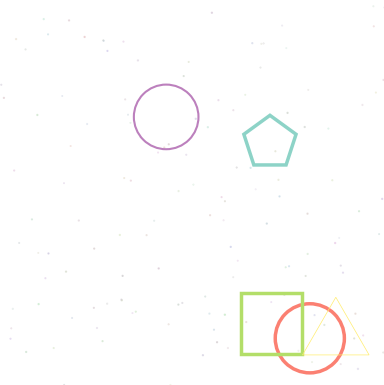[{"shape": "pentagon", "thickness": 2.5, "radius": 0.36, "center": [0.701, 0.629]}, {"shape": "circle", "thickness": 2.5, "radius": 0.45, "center": [0.805, 0.121]}, {"shape": "square", "thickness": 2.5, "radius": 0.4, "center": [0.705, 0.16]}, {"shape": "circle", "thickness": 1.5, "radius": 0.42, "center": [0.432, 0.696]}, {"shape": "triangle", "thickness": 0.5, "radius": 0.5, "center": [0.872, 0.128]}]